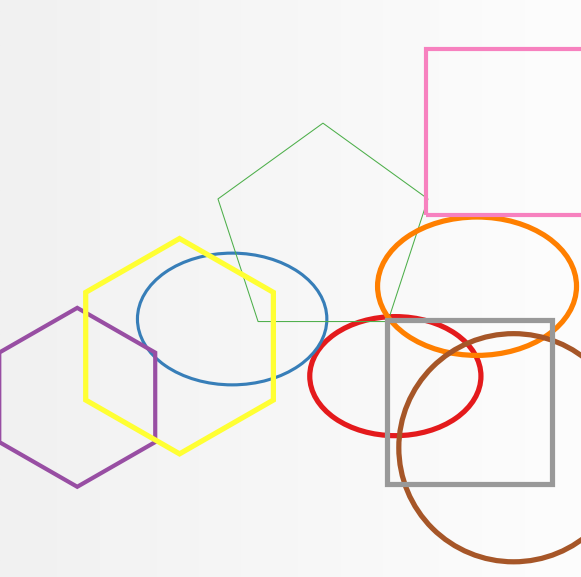[{"shape": "oval", "thickness": 2.5, "radius": 0.74, "center": [0.68, 0.348]}, {"shape": "oval", "thickness": 1.5, "radius": 0.81, "center": [0.399, 0.447]}, {"shape": "pentagon", "thickness": 0.5, "radius": 0.95, "center": [0.556, 0.596]}, {"shape": "hexagon", "thickness": 2, "radius": 0.77, "center": [0.133, 0.311]}, {"shape": "oval", "thickness": 2.5, "radius": 0.86, "center": [0.821, 0.504]}, {"shape": "hexagon", "thickness": 2.5, "radius": 0.93, "center": [0.309, 0.4]}, {"shape": "circle", "thickness": 2.5, "radius": 0.99, "center": [0.884, 0.224]}, {"shape": "square", "thickness": 2, "radius": 0.72, "center": [0.878, 0.771]}, {"shape": "square", "thickness": 2.5, "radius": 0.71, "center": [0.808, 0.303]}]